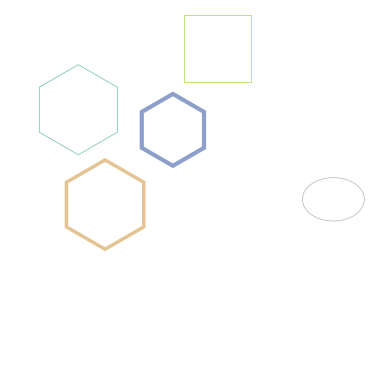[{"shape": "hexagon", "thickness": 0.5, "radius": 0.59, "center": [0.203, 0.715]}, {"shape": "hexagon", "thickness": 3, "radius": 0.47, "center": [0.449, 0.663]}, {"shape": "square", "thickness": 0.5, "radius": 0.43, "center": [0.564, 0.873]}, {"shape": "hexagon", "thickness": 2.5, "radius": 0.58, "center": [0.273, 0.469]}, {"shape": "oval", "thickness": 0.5, "radius": 0.4, "center": [0.866, 0.482]}]